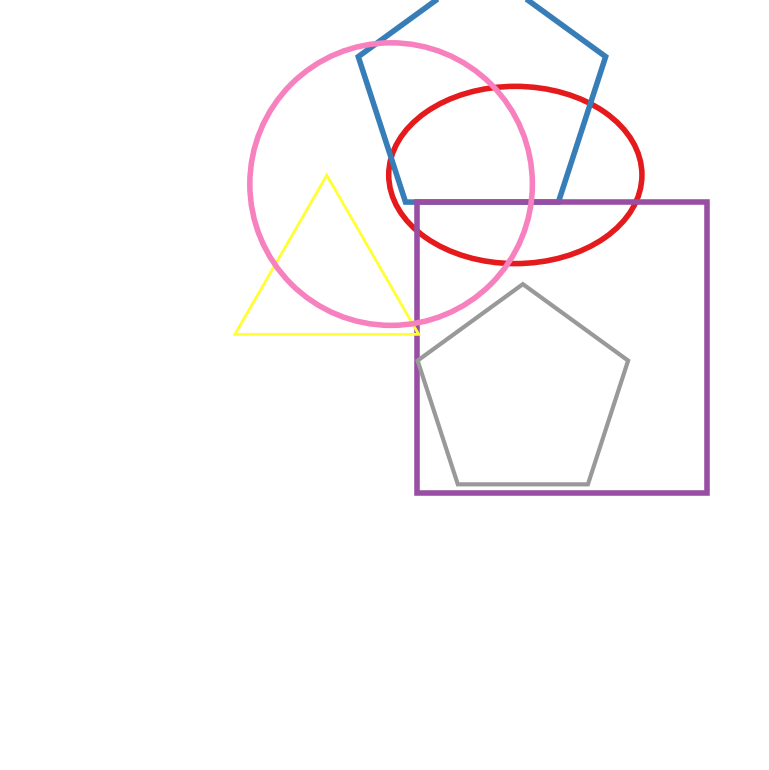[{"shape": "oval", "thickness": 2, "radius": 0.82, "center": [0.669, 0.773]}, {"shape": "pentagon", "thickness": 2, "radius": 0.84, "center": [0.626, 0.874]}, {"shape": "square", "thickness": 2, "radius": 0.94, "center": [0.73, 0.549]}, {"shape": "triangle", "thickness": 1, "radius": 0.69, "center": [0.424, 0.635]}, {"shape": "circle", "thickness": 2, "radius": 0.92, "center": [0.508, 0.761]}, {"shape": "pentagon", "thickness": 1.5, "radius": 0.72, "center": [0.679, 0.487]}]